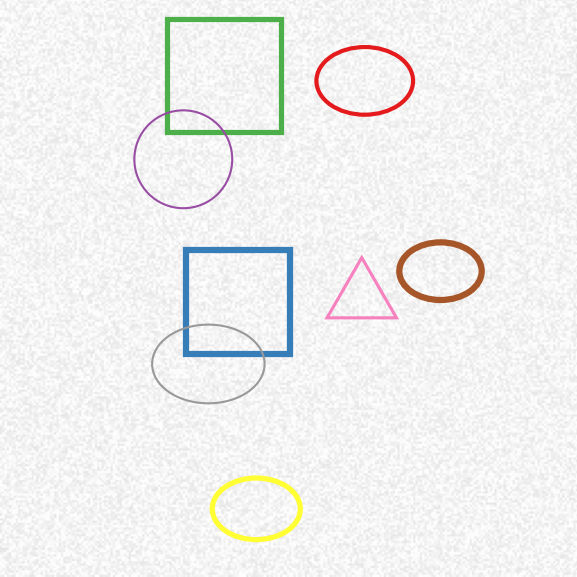[{"shape": "oval", "thickness": 2, "radius": 0.42, "center": [0.632, 0.859]}, {"shape": "square", "thickness": 3, "radius": 0.45, "center": [0.413, 0.476]}, {"shape": "square", "thickness": 2.5, "radius": 0.49, "center": [0.388, 0.869]}, {"shape": "circle", "thickness": 1, "radius": 0.42, "center": [0.317, 0.723]}, {"shape": "oval", "thickness": 2.5, "radius": 0.38, "center": [0.444, 0.118]}, {"shape": "oval", "thickness": 3, "radius": 0.36, "center": [0.763, 0.53]}, {"shape": "triangle", "thickness": 1.5, "radius": 0.35, "center": [0.626, 0.484]}, {"shape": "oval", "thickness": 1, "radius": 0.49, "center": [0.361, 0.369]}]